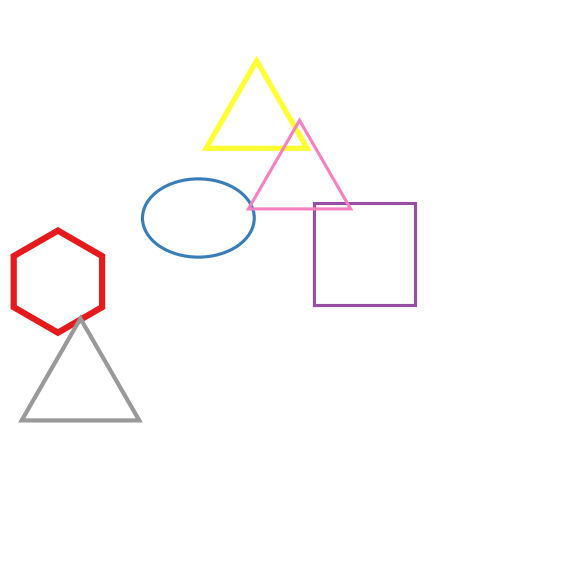[{"shape": "hexagon", "thickness": 3, "radius": 0.44, "center": [0.1, 0.511]}, {"shape": "oval", "thickness": 1.5, "radius": 0.48, "center": [0.343, 0.622]}, {"shape": "square", "thickness": 1.5, "radius": 0.44, "center": [0.631, 0.56]}, {"shape": "triangle", "thickness": 2.5, "radius": 0.5, "center": [0.444, 0.793]}, {"shape": "triangle", "thickness": 1.5, "radius": 0.51, "center": [0.519, 0.688]}, {"shape": "triangle", "thickness": 2, "radius": 0.59, "center": [0.139, 0.33]}]